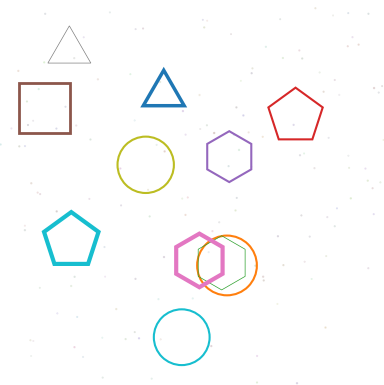[{"shape": "triangle", "thickness": 2.5, "radius": 0.31, "center": [0.425, 0.756]}, {"shape": "circle", "thickness": 1.5, "radius": 0.39, "center": [0.59, 0.311]}, {"shape": "hexagon", "thickness": 0.5, "radius": 0.35, "center": [0.576, 0.317]}, {"shape": "pentagon", "thickness": 1.5, "radius": 0.37, "center": [0.768, 0.698]}, {"shape": "hexagon", "thickness": 1.5, "radius": 0.33, "center": [0.595, 0.593]}, {"shape": "square", "thickness": 2, "radius": 0.33, "center": [0.116, 0.72]}, {"shape": "hexagon", "thickness": 3, "radius": 0.35, "center": [0.518, 0.324]}, {"shape": "triangle", "thickness": 0.5, "radius": 0.32, "center": [0.18, 0.868]}, {"shape": "circle", "thickness": 1.5, "radius": 0.37, "center": [0.378, 0.572]}, {"shape": "pentagon", "thickness": 3, "radius": 0.37, "center": [0.185, 0.375]}, {"shape": "circle", "thickness": 1.5, "radius": 0.36, "center": [0.472, 0.124]}]